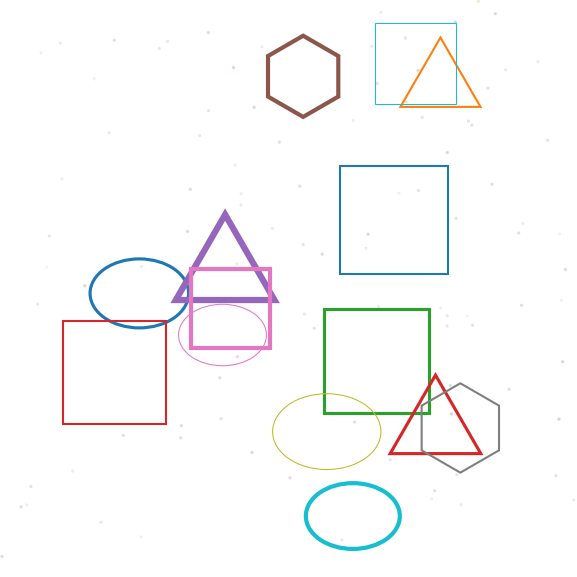[{"shape": "oval", "thickness": 1.5, "radius": 0.43, "center": [0.241, 0.491]}, {"shape": "square", "thickness": 1, "radius": 0.47, "center": [0.682, 0.618]}, {"shape": "triangle", "thickness": 1, "radius": 0.4, "center": [0.763, 0.854]}, {"shape": "square", "thickness": 1.5, "radius": 0.45, "center": [0.652, 0.374]}, {"shape": "square", "thickness": 1, "radius": 0.45, "center": [0.199, 0.354]}, {"shape": "triangle", "thickness": 1.5, "radius": 0.45, "center": [0.754, 0.259]}, {"shape": "triangle", "thickness": 3, "radius": 0.49, "center": [0.39, 0.529]}, {"shape": "hexagon", "thickness": 2, "radius": 0.35, "center": [0.525, 0.867]}, {"shape": "oval", "thickness": 0.5, "radius": 0.38, "center": [0.385, 0.419]}, {"shape": "square", "thickness": 2, "radius": 0.34, "center": [0.399, 0.465]}, {"shape": "hexagon", "thickness": 1, "radius": 0.39, "center": [0.797, 0.258]}, {"shape": "oval", "thickness": 0.5, "radius": 0.47, "center": [0.566, 0.252]}, {"shape": "oval", "thickness": 2, "radius": 0.41, "center": [0.611, 0.106]}, {"shape": "square", "thickness": 0.5, "radius": 0.35, "center": [0.72, 0.889]}]